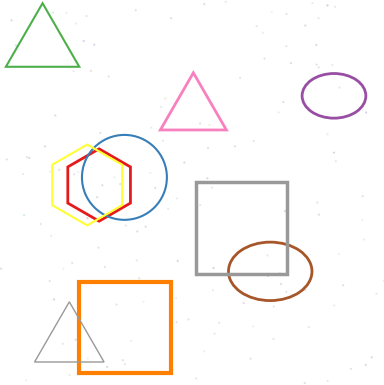[{"shape": "hexagon", "thickness": 2, "radius": 0.47, "center": [0.257, 0.519]}, {"shape": "circle", "thickness": 1.5, "radius": 0.55, "center": [0.323, 0.539]}, {"shape": "triangle", "thickness": 1.5, "radius": 0.55, "center": [0.111, 0.882]}, {"shape": "oval", "thickness": 2, "radius": 0.41, "center": [0.867, 0.751]}, {"shape": "square", "thickness": 3, "radius": 0.59, "center": [0.325, 0.149]}, {"shape": "hexagon", "thickness": 1.5, "radius": 0.52, "center": [0.227, 0.52]}, {"shape": "oval", "thickness": 2, "radius": 0.54, "center": [0.702, 0.295]}, {"shape": "triangle", "thickness": 2, "radius": 0.5, "center": [0.502, 0.712]}, {"shape": "square", "thickness": 2.5, "radius": 0.59, "center": [0.627, 0.408]}, {"shape": "triangle", "thickness": 1, "radius": 0.52, "center": [0.18, 0.112]}]